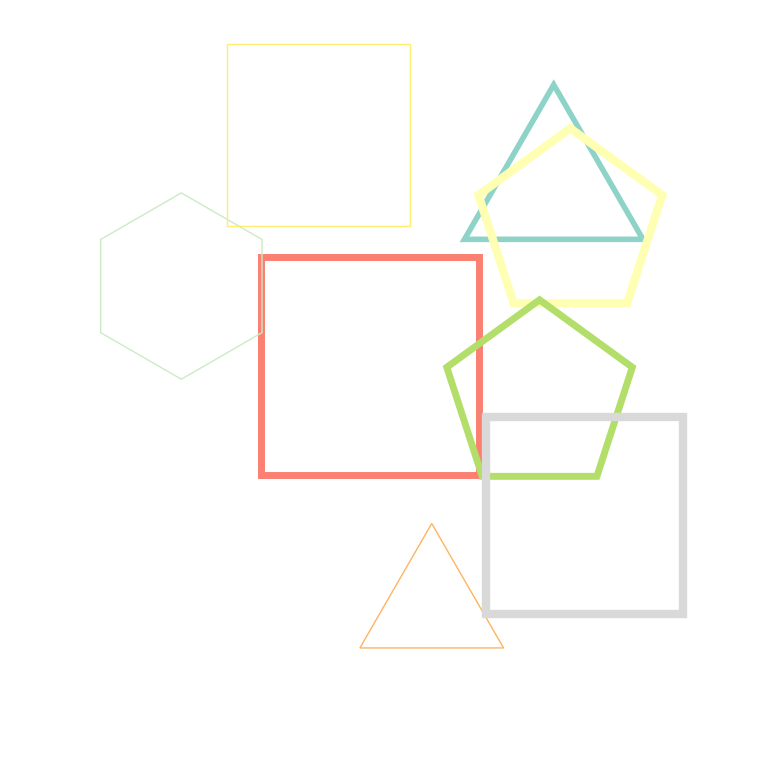[{"shape": "triangle", "thickness": 2, "radius": 0.67, "center": [0.719, 0.756]}, {"shape": "pentagon", "thickness": 3, "radius": 0.63, "center": [0.741, 0.708]}, {"shape": "square", "thickness": 2.5, "radius": 0.71, "center": [0.481, 0.525]}, {"shape": "triangle", "thickness": 0.5, "radius": 0.54, "center": [0.561, 0.212]}, {"shape": "pentagon", "thickness": 2.5, "radius": 0.63, "center": [0.701, 0.484]}, {"shape": "square", "thickness": 3, "radius": 0.64, "center": [0.759, 0.331]}, {"shape": "hexagon", "thickness": 0.5, "radius": 0.6, "center": [0.235, 0.628]}, {"shape": "square", "thickness": 0.5, "radius": 0.59, "center": [0.414, 0.825]}]